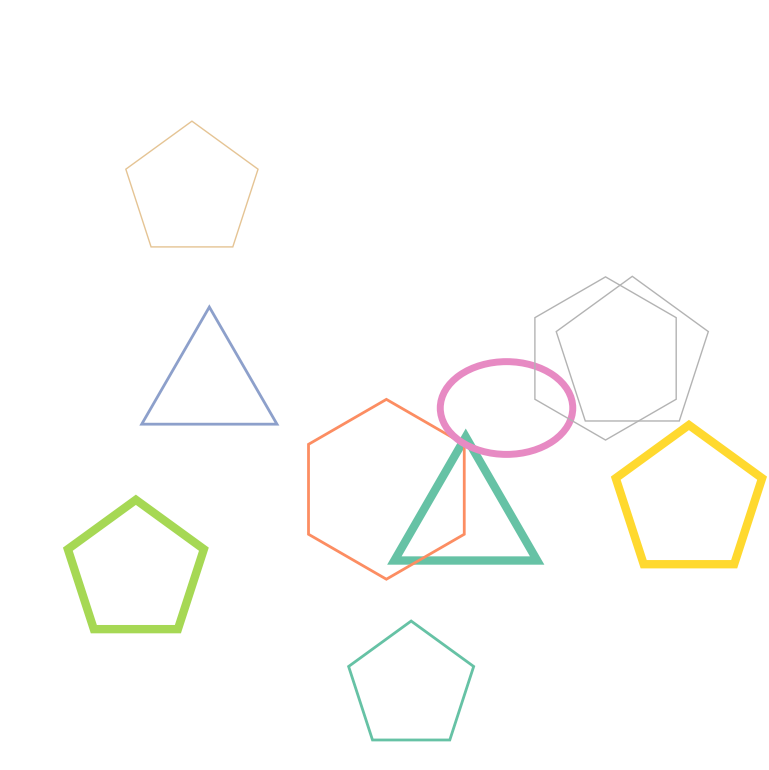[{"shape": "pentagon", "thickness": 1, "radius": 0.43, "center": [0.534, 0.108]}, {"shape": "triangle", "thickness": 3, "radius": 0.54, "center": [0.605, 0.326]}, {"shape": "hexagon", "thickness": 1, "radius": 0.58, "center": [0.502, 0.365]}, {"shape": "triangle", "thickness": 1, "radius": 0.51, "center": [0.272, 0.5]}, {"shape": "oval", "thickness": 2.5, "radius": 0.43, "center": [0.658, 0.47]}, {"shape": "pentagon", "thickness": 3, "radius": 0.46, "center": [0.176, 0.258]}, {"shape": "pentagon", "thickness": 3, "radius": 0.5, "center": [0.895, 0.348]}, {"shape": "pentagon", "thickness": 0.5, "radius": 0.45, "center": [0.249, 0.752]}, {"shape": "pentagon", "thickness": 0.5, "radius": 0.52, "center": [0.821, 0.537]}, {"shape": "hexagon", "thickness": 0.5, "radius": 0.53, "center": [0.786, 0.534]}]